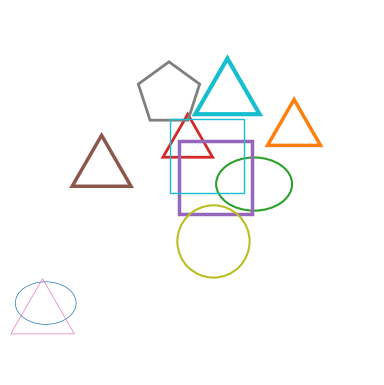[{"shape": "oval", "thickness": 0.5, "radius": 0.4, "center": [0.119, 0.213]}, {"shape": "triangle", "thickness": 2.5, "radius": 0.4, "center": [0.764, 0.662]}, {"shape": "oval", "thickness": 1.5, "radius": 0.49, "center": [0.66, 0.522]}, {"shape": "triangle", "thickness": 2, "radius": 0.37, "center": [0.488, 0.629]}, {"shape": "square", "thickness": 2.5, "radius": 0.47, "center": [0.56, 0.539]}, {"shape": "triangle", "thickness": 2.5, "radius": 0.44, "center": [0.264, 0.56]}, {"shape": "triangle", "thickness": 0.5, "radius": 0.48, "center": [0.11, 0.18]}, {"shape": "pentagon", "thickness": 2, "radius": 0.42, "center": [0.439, 0.756]}, {"shape": "circle", "thickness": 1.5, "radius": 0.47, "center": [0.555, 0.373]}, {"shape": "triangle", "thickness": 3, "radius": 0.48, "center": [0.591, 0.752]}, {"shape": "square", "thickness": 1, "radius": 0.48, "center": [0.537, 0.595]}]